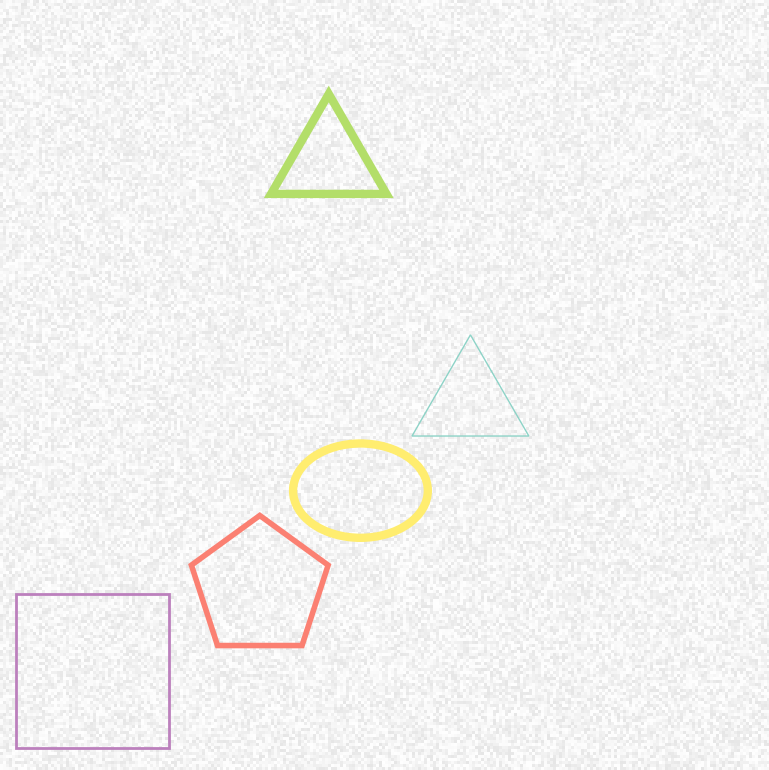[{"shape": "triangle", "thickness": 0.5, "radius": 0.44, "center": [0.611, 0.478]}, {"shape": "pentagon", "thickness": 2, "radius": 0.47, "center": [0.337, 0.237]}, {"shape": "triangle", "thickness": 3, "radius": 0.43, "center": [0.427, 0.791]}, {"shape": "square", "thickness": 1, "radius": 0.5, "center": [0.12, 0.129]}, {"shape": "oval", "thickness": 3, "radius": 0.44, "center": [0.468, 0.363]}]